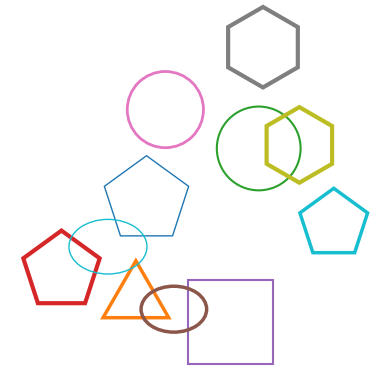[{"shape": "pentagon", "thickness": 1, "radius": 0.58, "center": [0.381, 0.48]}, {"shape": "triangle", "thickness": 2.5, "radius": 0.49, "center": [0.353, 0.224]}, {"shape": "circle", "thickness": 1.5, "radius": 0.54, "center": [0.672, 0.614]}, {"shape": "pentagon", "thickness": 3, "radius": 0.52, "center": [0.16, 0.297]}, {"shape": "square", "thickness": 1.5, "radius": 0.55, "center": [0.599, 0.164]}, {"shape": "oval", "thickness": 2.5, "radius": 0.43, "center": [0.452, 0.197]}, {"shape": "circle", "thickness": 2, "radius": 0.49, "center": [0.429, 0.715]}, {"shape": "hexagon", "thickness": 3, "radius": 0.52, "center": [0.683, 0.877]}, {"shape": "hexagon", "thickness": 3, "radius": 0.49, "center": [0.778, 0.624]}, {"shape": "oval", "thickness": 1, "radius": 0.51, "center": [0.28, 0.359]}, {"shape": "pentagon", "thickness": 2.5, "radius": 0.46, "center": [0.867, 0.418]}]